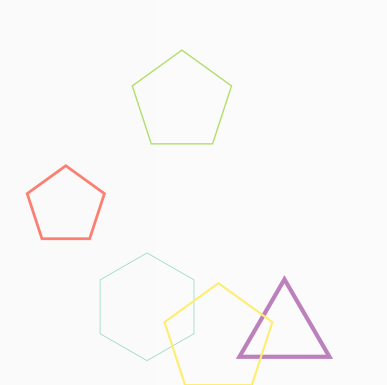[{"shape": "hexagon", "thickness": 0.5, "radius": 0.7, "center": [0.379, 0.203]}, {"shape": "pentagon", "thickness": 2, "radius": 0.52, "center": [0.17, 0.465]}, {"shape": "pentagon", "thickness": 1, "radius": 0.67, "center": [0.469, 0.735]}, {"shape": "triangle", "thickness": 3, "radius": 0.67, "center": [0.734, 0.14]}, {"shape": "pentagon", "thickness": 1.5, "radius": 0.73, "center": [0.564, 0.118]}]